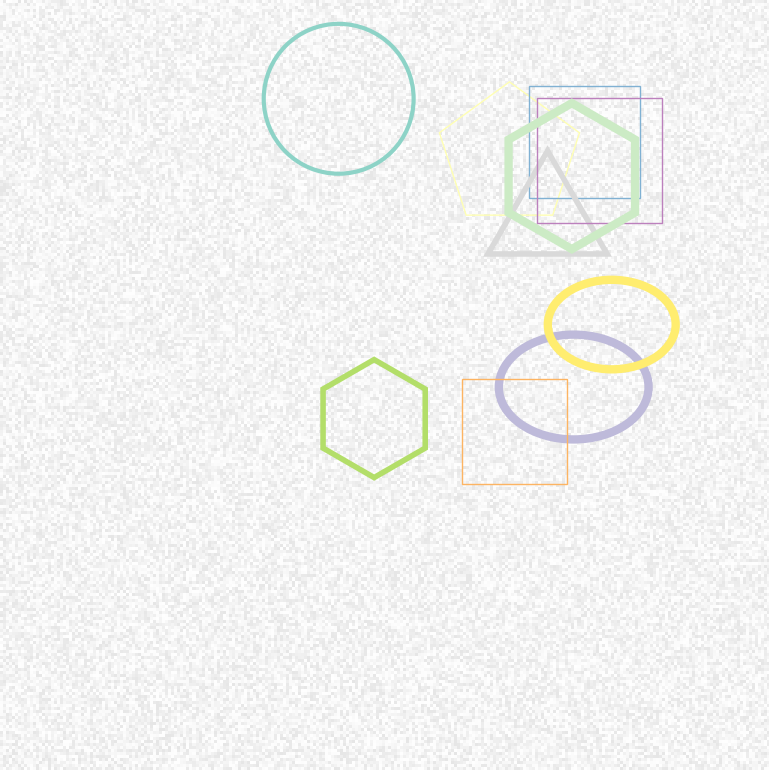[{"shape": "circle", "thickness": 1.5, "radius": 0.49, "center": [0.44, 0.872]}, {"shape": "pentagon", "thickness": 0.5, "radius": 0.48, "center": [0.662, 0.798]}, {"shape": "oval", "thickness": 3, "radius": 0.49, "center": [0.745, 0.497]}, {"shape": "square", "thickness": 0.5, "radius": 0.36, "center": [0.759, 0.815]}, {"shape": "square", "thickness": 0.5, "radius": 0.34, "center": [0.669, 0.44]}, {"shape": "hexagon", "thickness": 2, "radius": 0.38, "center": [0.486, 0.456]}, {"shape": "triangle", "thickness": 2, "radius": 0.45, "center": [0.711, 0.715]}, {"shape": "square", "thickness": 0.5, "radius": 0.41, "center": [0.779, 0.792]}, {"shape": "hexagon", "thickness": 3, "radius": 0.47, "center": [0.743, 0.771]}, {"shape": "oval", "thickness": 3, "radius": 0.42, "center": [0.794, 0.578]}]